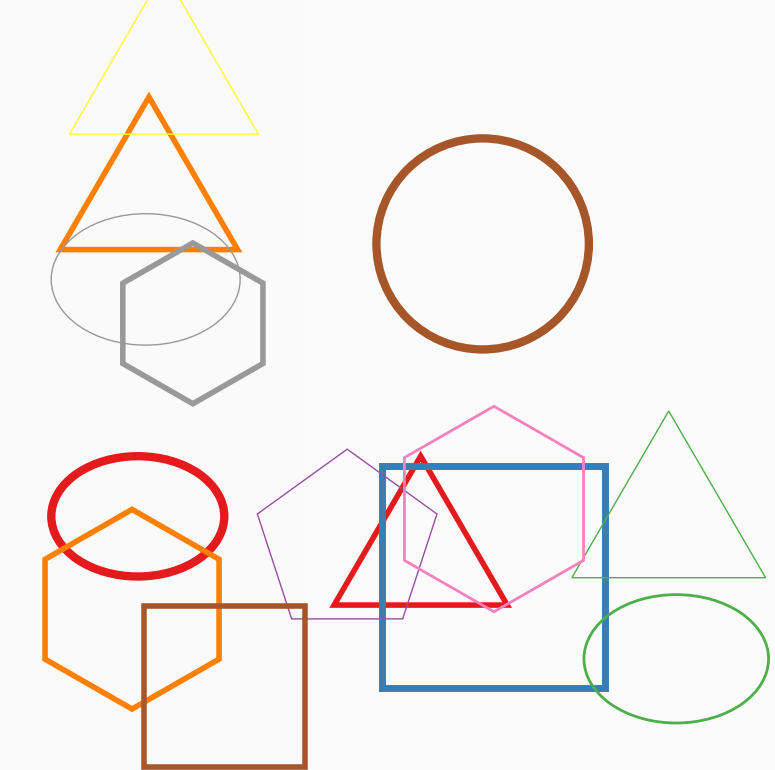[{"shape": "triangle", "thickness": 2, "radius": 0.64, "center": [0.543, 0.279]}, {"shape": "oval", "thickness": 3, "radius": 0.56, "center": [0.178, 0.329]}, {"shape": "square", "thickness": 2.5, "radius": 0.72, "center": [0.636, 0.25]}, {"shape": "oval", "thickness": 1, "radius": 0.6, "center": [0.873, 0.144]}, {"shape": "triangle", "thickness": 0.5, "radius": 0.72, "center": [0.863, 0.322]}, {"shape": "pentagon", "thickness": 0.5, "radius": 0.61, "center": [0.448, 0.295]}, {"shape": "triangle", "thickness": 2, "radius": 0.66, "center": [0.192, 0.742]}, {"shape": "hexagon", "thickness": 2, "radius": 0.65, "center": [0.17, 0.209]}, {"shape": "triangle", "thickness": 0.5, "radius": 0.7, "center": [0.212, 0.896]}, {"shape": "square", "thickness": 2, "radius": 0.52, "center": [0.29, 0.108]}, {"shape": "circle", "thickness": 3, "radius": 0.69, "center": [0.623, 0.683]}, {"shape": "hexagon", "thickness": 1, "radius": 0.67, "center": [0.637, 0.339]}, {"shape": "oval", "thickness": 0.5, "radius": 0.61, "center": [0.188, 0.637]}, {"shape": "hexagon", "thickness": 2, "radius": 0.52, "center": [0.249, 0.58]}]